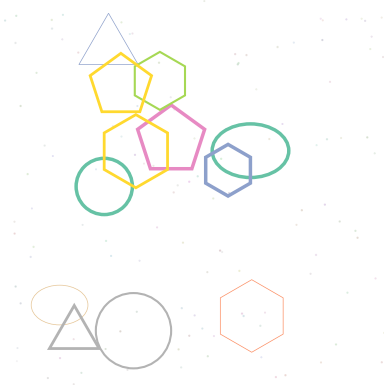[{"shape": "circle", "thickness": 2.5, "radius": 0.37, "center": [0.271, 0.516]}, {"shape": "oval", "thickness": 2.5, "radius": 0.5, "center": [0.651, 0.609]}, {"shape": "hexagon", "thickness": 0.5, "radius": 0.47, "center": [0.654, 0.179]}, {"shape": "triangle", "thickness": 0.5, "radius": 0.44, "center": [0.282, 0.877]}, {"shape": "hexagon", "thickness": 2.5, "radius": 0.34, "center": [0.592, 0.558]}, {"shape": "pentagon", "thickness": 2.5, "radius": 0.46, "center": [0.445, 0.636]}, {"shape": "hexagon", "thickness": 1.5, "radius": 0.38, "center": [0.415, 0.79]}, {"shape": "hexagon", "thickness": 2, "radius": 0.48, "center": [0.353, 0.607]}, {"shape": "pentagon", "thickness": 2, "radius": 0.42, "center": [0.314, 0.778]}, {"shape": "oval", "thickness": 0.5, "radius": 0.37, "center": [0.155, 0.208]}, {"shape": "circle", "thickness": 1.5, "radius": 0.49, "center": [0.347, 0.141]}, {"shape": "triangle", "thickness": 2, "radius": 0.37, "center": [0.193, 0.132]}]